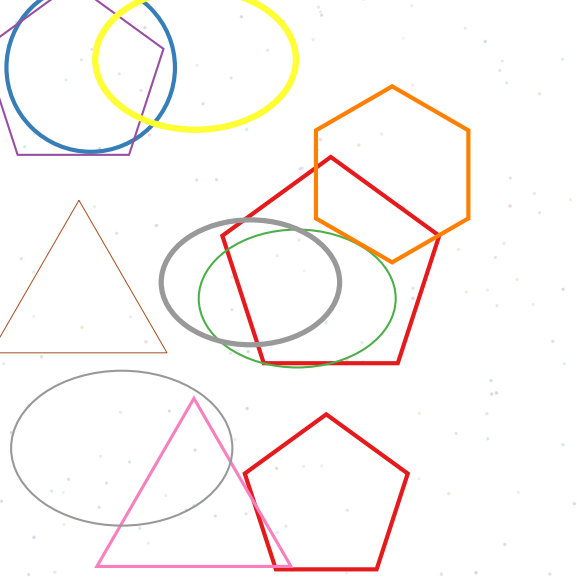[{"shape": "pentagon", "thickness": 2, "radius": 0.99, "center": [0.573, 0.53]}, {"shape": "pentagon", "thickness": 2, "radius": 0.74, "center": [0.565, 0.133]}, {"shape": "circle", "thickness": 2, "radius": 0.73, "center": [0.157, 0.882]}, {"shape": "oval", "thickness": 1, "radius": 0.85, "center": [0.515, 0.482]}, {"shape": "pentagon", "thickness": 1, "radius": 0.82, "center": [0.127, 0.864]}, {"shape": "hexagon", "thickness": 2, "radius": 0.76, "center": [0.679, 0.697]}, {"shape": "oval", "thickness": 3, "radius": 0.87, "center": [0.339, 0.896]}, {"shape": "triangle", "thickness": 0.5, "radius": 0.88, "center": [0.137, 0.476]}, {"shape": "triangle", "thickness": 1.5, "radius": 0.97, "center": [0.336, 0.115]}, {"shape": "oval", "thickness": 1, "radius": 0.96, "center": [0.211, 0.223]}, {"shape": "oval", "thickness": 2.5, "radius": 0.77, "center": [0.434, 0.51]}]